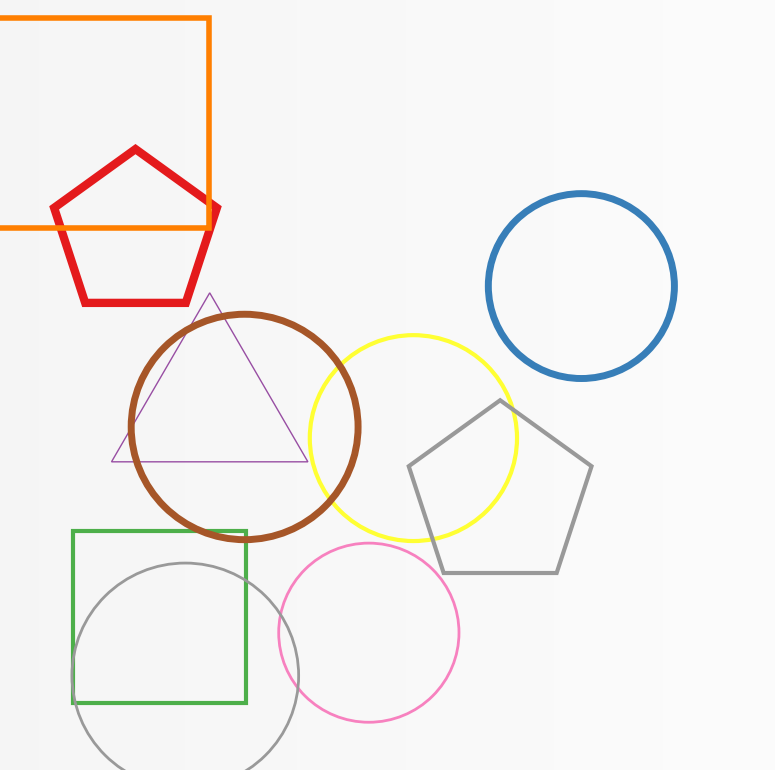[{"shape": "pentagon", "thickness": 3, "radius": 0.55, "center": [0.175, 0.696]}, {"shape": "circle", "thickness": 2.5, "radius": 0.6, "center": [0.75, 0.628]}, {"shape": "square", "thickness": 1.5, "radius": 0.56, "center": [0.206, 0.199]}, {"shape": "triangle", "thickness": 0.5, "radius": 0.73, "center": [0.271, 0.473]}, {"shape": "square", "thickness": 2, "radius": 0.68, "center": [0.134, 0.84]}, {"shape": "circle", "thickness": 1.5, "radius": 0.67, "center": [0.533, 0.431]}, {"shape": "circle", "thickness": 2.5, "radius": 0.73, "center": [0.316, 0.446]}, {"shape": "circle", "thickness": 1, "radius": 0.58, "center": [0.476, 0.178]}, {"shape": "pentagon", "thickness": 1.5, "radius": 0.62, "center": [0.645, 0.356]}, {"shape": "circle", "thickness": 1, "radius": 0.73, "center": [0.239, 0.123]}]